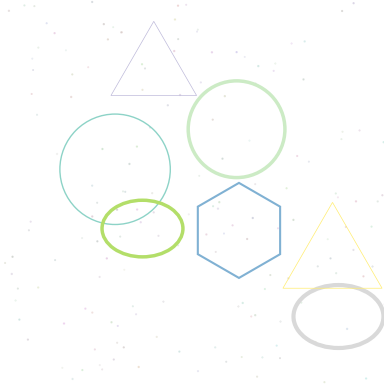[{"shape": "circle", "thickness": 1, "radius": 0.72, "center": [0.299, 0.56]}, {"shape": "triangle", "thickness": 0.5, "radius": 0.64, "center": [0.399, 0.816]}, {"shape": "hexagon", "thickness": 1.5, "radius": 0.62, "center": [0.621, 0.402]}, {"shape": "oval", "thickness": 2.5, "radius": 0.53, "center": [0.37, 0.406]}, {"shape": "oval", "thickness": 3, "radius": 0.58, "center": [0.879, 0.178]}, {"shape": "circle", "thickness": 2.5, "radius": 0.63, "center": [0.614, 0.664]}, {"shape": "triangle", "thickness": 0.5, "radius": 0.74, "center": [0.864, 0.326]}]